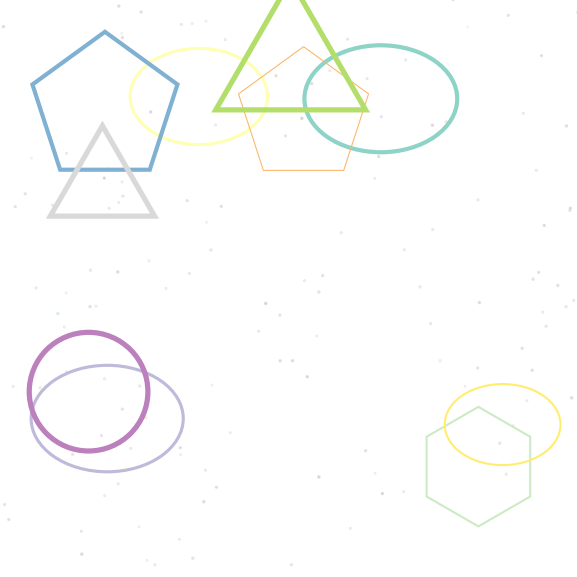[{"shape": "oval", "thickness": 2, "radius": 0.66, "center": [0.659, 0.828]}, {"shape": "oval", "thickness": 1.5, "radius": 0.59, "center": [0.344, 0.832]}, {"shape": "oval", "thickness": 1.5, "radius": 0.66, "center": [0.186, 0.274]}, {"shape": "pentagon", "thickness": 2, "radius": 0.66, "center": [0.182, 0.812]}, {"shape": "pentagon", "thickness": 0.5, "radius": 0.59, "center": [0.526, 0.8]}, {"shape": "triangle", "thickness": 2.5, "radius": 0.75, "center": [0.503, 0.884]}, {"shape": "triangle", "thickness": 2.5, "radius": 0.52, "center": [0.177, 0.677]}, {"shape": "circle", "thickness": 2.5, "radius": 0.51, "center": [0.153, 0.321]}, {"shape": "hexagon", "thickness": 1, "radius": 0.52, "center": [0.828, 0.191]}, {"shape": "oval", "thickness": 1, "radius": 0.5, "center": [0.87, 0.264]}]